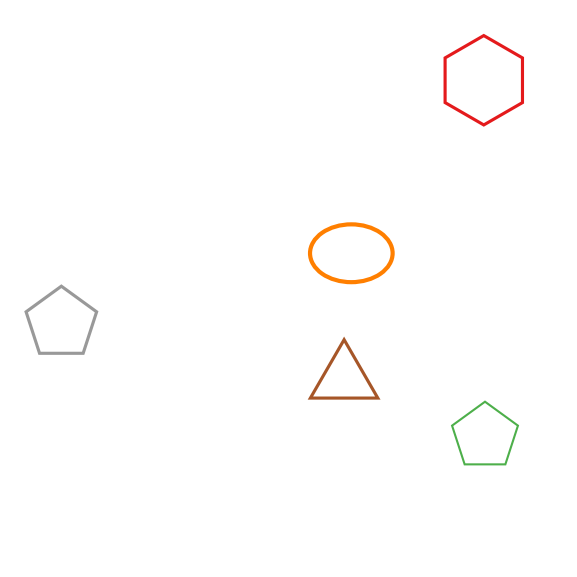[{"shape": "hexagon", "thickness": 1.5, "radius": 0.39, "center": [0.838, 0.86]}, {"shape": "pentagon", "thickness": 1, "radius": 0.3, "center": [0.84, 0.244]}, {"shape": "oval", "thickness": 2, "radius": 0.36, "center": [0.608, 0.561]}, {"shape": "triangle", "thickness": 1.5, "radius": 0.34, "center": [0.596, 0.344]}, {"shape": "pentagon", "thickness": 1.5, "radius": 0.32, "center": [0.106, 0.439]}]